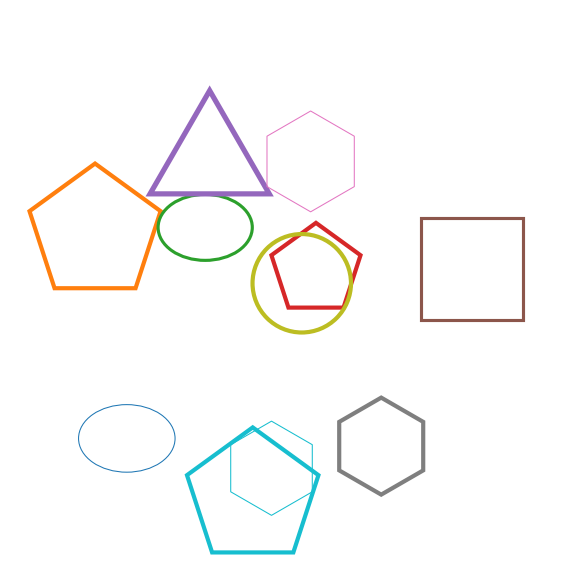[{"shape": "oval", "thickness": 0.5, "radius": 0.42, "center": [0.22, 0.24]}, {"shape": "pentagon", "thickness": 2, "radius": 0.6, "center": [0.165, 0.597]}, {"shape": "oval", "thickness": 1.5, "radius": 0.41, "center": [0.355, 0.605]}, {"shape": "pentagon", "thickness": 2, "radius": 0.41, "center": [0.547, 0.532]}, {"shape": "triangle", "thickness": 2.5, "radius": 0.6, "center": [0.363, 0.723]}, {"shape": "square", "thickness": 1.5, "radius": 0.44, "center": [0.817, 0.533]}, {"shape": "hexagon", "thickness": 0.5, "radius": 0.44, "center": [0.538, 0.72]}, {"shape": "hexagon", "thickness": 2, "radius": 0.42, "center": [0.66, 0.227]}, {"shape": "circle", "thickness": 2, "radius": 0.43, "center": [0.523, 0.509]}, {"shape": "pentagon", "thickness": 2, "radius": 0.6, "center": [0.438, 0.139]}, {"shape": "hexagon", "thickness": 0.5, "radius": 0.41, "center": [0.47, 0.188]}]